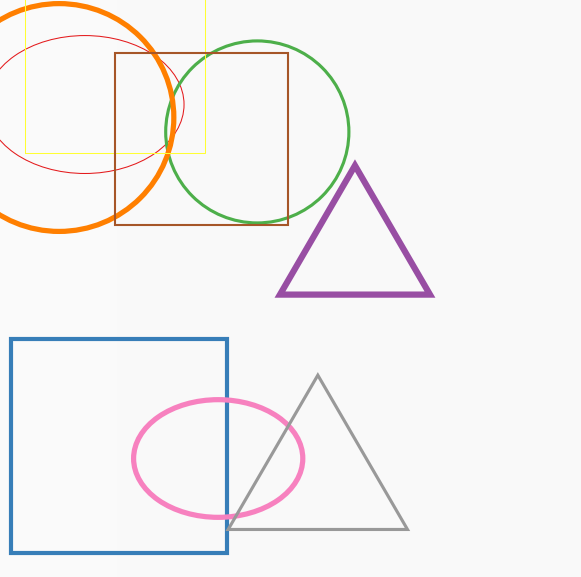[{"shape": "oval", "thickness": 0.5, "radius": 0.85, "center": [0.146, 0.818]}, {"shape": "square", "thickness": 2, "radius": 0.93, "center": [0.205, 0.226]}, {"shape": "circle", "thickness": 1.5, "radius": 0.79, "center": [0.443, 0.771]}, {"shape": "triangle", "thickness": 3, "radius": 0.74, "center": [0.611, 0.563]}, {"shape": "circle", "thickness": 2.5, "radius": 0.99, "center": [0.102, 0.796]}, {"shape": "square", "thickness": 0.5, "radius": 0.77, "center": [0.198, 0.89]}, {"shape": "square", "thickness": 1, "radius": 0.75, "center": [0.346, 0.759]}, {"shape": "oval", "thickness": 2.5, "radius": 0.73, "center": [0.375, 0.205]}, {"shape": "triangle", "thickness": 1.5, "radius": 0.89, "center": [0.547, 0.171]}]